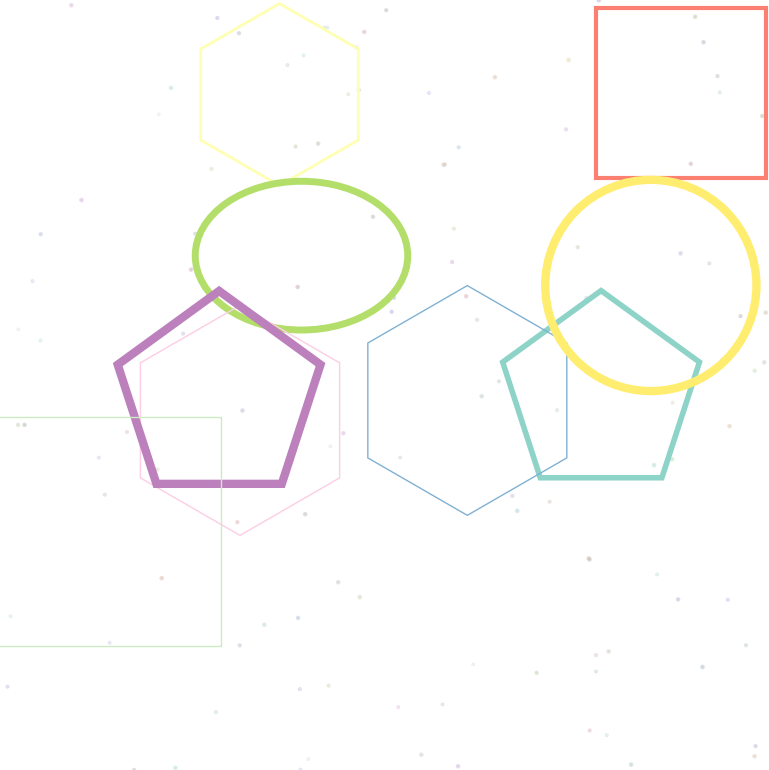[{"shape": "pentagon", "thickness": 2, "radius": 0.67, "center": [0.781, 0.488]}, {"shape": "hexagon", "thickness": 1, "radius": 0.59, "center": [0.363, 0.877]}, {"shape": "square", "thickness": 1.5, "radius": 0.55, "center": [0.885, 0.879]}, {"shape": "hexagon", "thickness": 0.5, "radius": 0.75, "center": [0.607, 0.48]}, {"shape": "oval", "thickness": 2.5, "radius": 0.69, "center": [0.392, 0.668]}, {"shape": "hexagon", "thickness": 0.5, "radius": 0.75, "center": [0.312, 0.454]}, {"shape": "pentagon", "thickness": 3, "radius": 0.69, "center": [0.285, 0.484]}, {"shape": "square", "thickness": 0.5, "radius": 0.74, "center": [0.139, 0.309]}, {"shape": "circle", "thickness": 3, "radius": 0.69, "center": [0.845, 0.629]}]